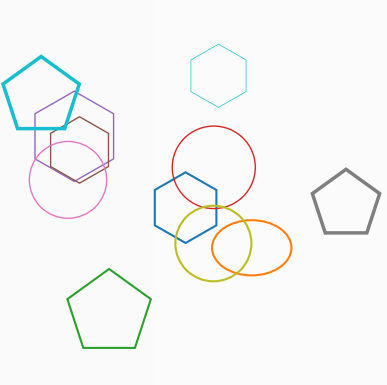[{"shape": "hexagon", "thickness": 1.5, "radius": 0.46, "center": [0.479, 0.461]}, {"shape": "oval", "thickness": 1.5, "radius": 0.51, "center": [0.65, 0.356]}, {"shape": "pentagon", "thickness": 1.5, "radius": 0.57, "center": [0.282, 0.188]}, {"shape": "circle", "thickness": 1, "radius": 0.54, "center": [0.552, 0.565]}, {"shape": "hexagon", "thickness": 1, "radius": 0.59, "center": [0.192, 0.646]}, {"shape": "hexagon", "thickness": 1, "radius": 0.43, "center": [0.205, 0.611]}, {"shape": "circle", "thickness": 1, "radius": 0.5, "center": [0.176, 0.533]}, {"shape": "pentagon", "thickness": 2.5, "radius": 0.46, "center": [0.893, 0.469]}, {"shape": "circle", "thickness": 1.5, "radius": 0.49, "center": [0.551, 0.367]}, {"shape": "hexagon", "thickness": 0.5, "radius": 0.41, "center": [0.564, 0.803]}, {"shape": "pentagon", "thickness": 2.5, "radius": 0.52, "center": [0.106, 0.75]}]